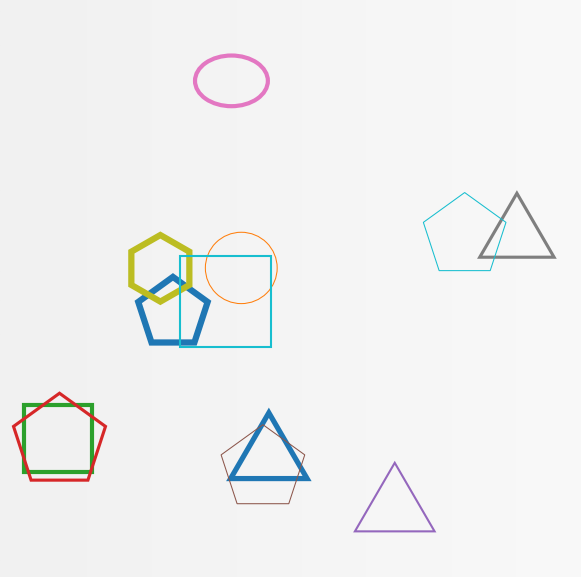[{"shape": "pentagon", "thickness": 3, "radius": 0.31, "center": [0.298, 0.457]}, {"shape": "triangle", "thickness": 2.5, "radius": 0.38, "center": [0.463, 0.208]}, {"shape": "circle", "thickness": 0.5, "radius": 0.31, "center": [0.415, 0.535]}, {"shape": "square", "thickness": 2, "radius": 0.29, "center": [0.1, 0.241]}, {"shape": "pentagon", "thickness": 1.5, "radius": 0.42, "center": [0.102, 0.235]}, {"shape": "triangle", "thickness": 1, "radius": 0.4, "center": [0.679, 0.119]}, {"shape": "pentagon", "thickness": 0.5, "radius": 0.38, "center": [0.452, 0.188]}, {"shape": "oval", "thickness": 2, "radius": 0.31, "center": [0.398, 0.859]}, {"shape": "triangle", "thickness": 1.5, "radius": 0.37, "center": [0.889, 0.591]}, {"shape": "hexagon", "thickness": 3, "radius": 0.29, "center": [0.276, 0.535]}, {"shape": "pentagon", "thickness": 0.5, "radius": 0.37, "center": [0.799, 0.591]}, {"shape": "square", "thickness": 1, "radius": 0.39, "center": [0.388, 0.477]}]